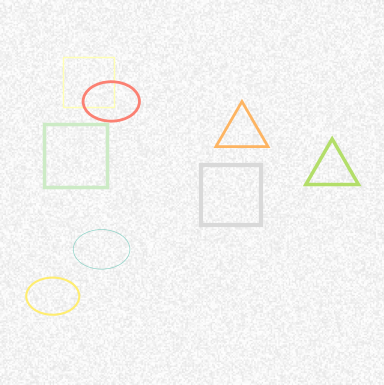[{"shape": "oval", "thickness": 0.5, "radius": 0.37, "center": [0.264, 0.352]}, {"shape": "square", "thickness": 1, "radius": 0.33, "center": [0.23, 0.787]}, {"shape": "oval", "thickness": 2, "radius": 0.37, "center": [0.289, 0.737]}, {"shape": "triangle", "thickness": 2, "radius": 0.39, "center": [0.628, 0.658]}, {"shape": "triangle", "thickness": 2.5, "radius": 0.39, "center": [0.863, 0.56]}, {"shape": "square", "thickness": 3, "radius": 0.39, "center": [0.6, 0.493]}, {"shape": "square", "thickness": 2.5, "radius": 0.41, "center": [0.197, 0.596]}, {"shape": "oval", "thickness": 1.5, "radius": 0.34, "center": [0.137, 0.231]}]